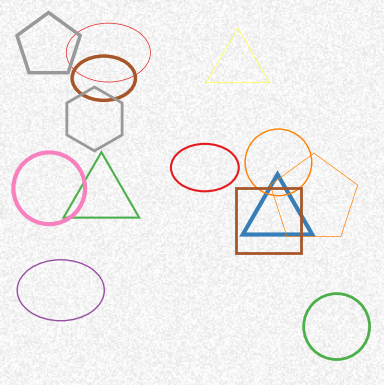[{"shape": "oval", "thickness": 0.5, "radius": 0.55, "center": [0.281, 0.863]}, {"shape": "oval", "thickness": 1.5, "radius": 0.44, "center": [0.532, 0.565]}, {"shape": "triangle", "thickness": 3, "radius": 0.52, "center": [0.721, 0.443]}, {"shape": "circle", "thickness": 2, "radius": 0.43, "center": [0.874, 0.152]}, {"shape": "triangle", "thickness": 1.5, "radius": 0.57, "center": [0.263, 0.491]}, {"shape": "oval", "thickness": 1, "radius": 0.57, "center": [0.158, 0.246]}, {"shape": "circle", "thickness": 1, "radius": 0.43, "center": [0.723, 0.578]}, {"shape": "pentagon", "thickness": 0.5, "radius": 0.6, "center": [0.815, 0.483]}, {"shape": "triangle", "thickness": 0.5, "radius": 0.47, "center": [0.618, 0.833]}, {"shape": "square", "thickness": 2, "radius": 0.42, "center": [0.697, 0.426]}, {"shape": "oval", "thickness": 2.5, "radius": 0.41, "center": [0.27, 0.797]}, {"shape": "circle", "thickness": 3, "radius": 0.47, "center": [0.128, 0.511]}, {"shape": "pentagon", "thickness": 2.5, "radius": 0.43, "center": [0.126, 0.881]}, {"shape": "hexagon", "thickness": 2, "radius": 0.41, "center": [0.245, 0.691]}]